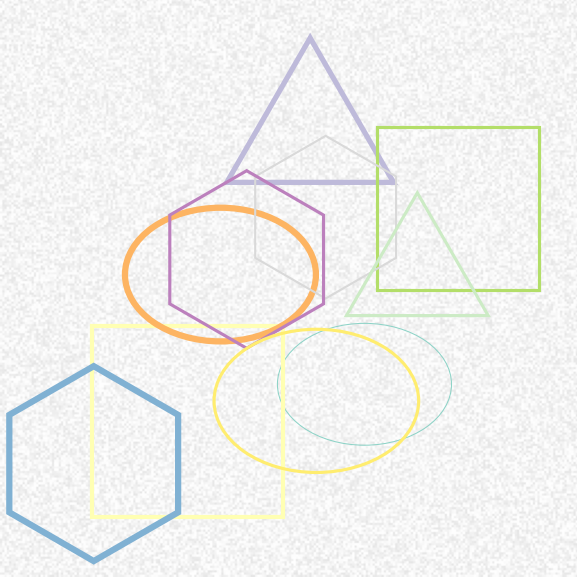[{"shape": "oval", "thickness": 0.5, "radius": 0.75, "center": [0.631, 0.334]}, {"shape": "square", "thickness": 2, "radius": 0.83, "center": [0.325, 0.269]}, {"shape": "triangle", "thickness": 2.5, "radius": 0.83, "center": [0.537, 0.767]}, {"shape": "hexagon", "thickness": 3, "radius": 0.84, "center": [0.162, 0.196]}, {"shape": "oval", "thickness": 3, "radius": 0.83, "center": [0.382, 0.524]}, {"shape": "square", "thickness": 1.5, "radius": 0.7, "center": [0.793, 0.638]}, {"shape": "hexagon", "thickness": 1, "radius": 0.7, "center": [0.564, 0.623]}, {"shape": "hexagon", "thickness": 1.5, "radius": 0.77, "center": [0.427, 0.55]}, {"shape": "triangle", "thickness": 1.5, "radius": 0.71, "center": [0.723, 0.524]}, {"shape": "oval", "thickness": 1.5, "radius": 0.89, "center": [0.548, 0.305]}]